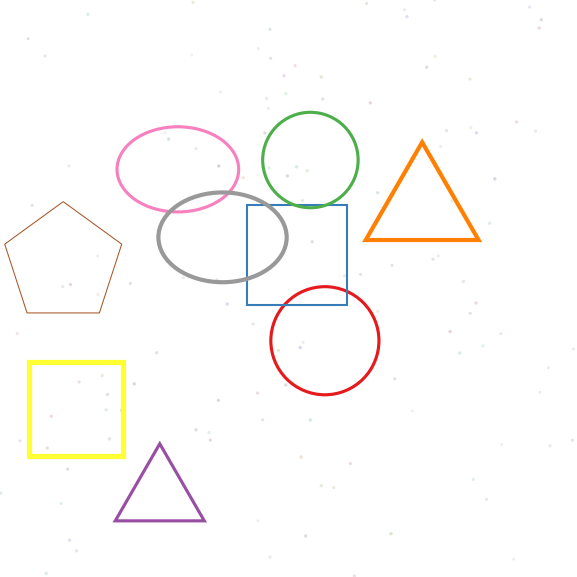[{"shape": "circle", "thickness": 1.5, "radius": 0.47, "center": [0.563, 0.409]}, {"shape": "square", "thickness": 1, "radius": 0.43, "center": [0.514, 0.557]}, {"shape": "circle", "thickness": 1.5, "radius": 0.41, "center": [0.538, 0.722]}, {"shape": "triangle", "thickness": 1.5, "radius": 0.44, "center": [0.277, 0.142]}, {"shape": "triangle", "thickness": 2, "radius": 0.56, "center": [0.731, 0.64]}, {"shape": "square", "thickness": 2.5, "radius": 0.41, "center": [0.131, 0.291]}, {"shape": "pentagon", "thickness": 0.5, "radius": 0.53, "center": [0.109, 0.543]}, {"shape": "oval", "thickness": 1.5, "radius": 0.53, "center": [0.308, 0.706]}, {"shape": "oval", "thickness": 2, "radius": 0.56, "center": [0.385, 0.588]}]